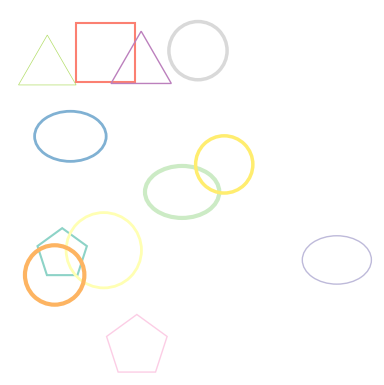[{"shape": "pentagon", "thickness": 1.5, "radius": 0.34, "center": [0.162, 0.34]}, {"shape": "circle", "thickness": 2, "radius": 0.49, "center": [0.27, 0.35]}, {"shape": "oval", "thickness": 1, "radius": 0.45, "center": [0.875, 0.325]}, {"shape": "square", "thickness": 1.5, "radius": 0.38, "center": [0.273, 0.863]}, {"shape": "oval", "thickness": 2, "radius": 0.46, "center": [0.183, 0.646]}, {"shape": "circle", "thickness": 3, "radius": 0.39, "center": [0.142, 0.286]}, {"shape": "triangle", "thickness": 0.5, "radius": 0.43, "center": [0.123, 0.823]}, {"shape": "pentagon", "thickness": 1, "radius": 0.41, "center": [0.355, 0.1]}, {"shape": "circle", "thickness": 2.5, "radius": 0.38, "center": [0.514, 0.868]}, {"shape": "triangle", "thickness": 1, "radius": 0.45, "center": [0.367, 0.828]}, {"shape": "oval", "thickness": 3, "radius": 0.48, "center": [0.473, 0.501]}, {"shape": "circle", "thickness": 2.5, "radius": 0.37, "center": [0.582, 0.573]}]